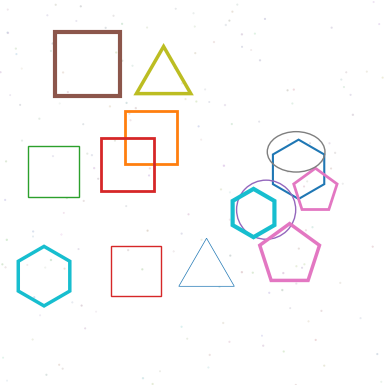[{"shape": "hexagon", "thickness": 1.5, "radius": 0.39, "center": [0.776, 0.56]}, {"shape": "triangle", "thickness": 0.5, "radius": 0.42, "center": [0.537, 0.298]}, {"shape": "square", "thickness": 2, "radius": 0.34, "center": [0.393, 0.643]}, {"shape": "square", "thickness": 1, "radius": 0.33, "center": [0.139, 0.554]}, {"shape": "square", "thickness": 2, "radius": 0.35, "center": [0.332, 0.572]}, {"shape": "square", "thickness": 1, "radius": 0.33, "center": [0.354, 0.296]}, {"shape": "circle", "thickness": 1, "radius": 0.38, "center": [0.691, 0.455]}, {"shape": "square", "thickness": 3, "radius": 0.42, "center": [0.227, 0.834]}, {"shape": "pentagon", "thickness": 2, "radius": 0.3, "center": [0.819, 0.504]}, {"shape": "pentagon", "thickness": 2.5, "radius": 0.41, "center": [0.752, 0.338]}, {"shape": "oval", "thickness": 1, "radius": 0.37, "center": [0.769, 0.606]}, {"shape": "triangle", "thickness": 2.5, "radius": 0.41, "center": [0.425, 0.798]}, {"shape": "hexagon", "thickness": 3, "radius": 0.31, "center": [0.659, 0.447]}, {"shape": "hexagon", "thickness": 2.5, "radius": 0.39, "center": [0.114, 0.283]}]